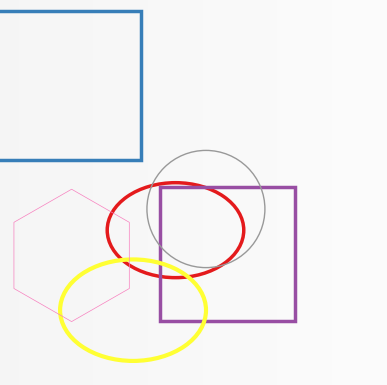[{"shape": "oval", "thickness": 2.5, "radius": 0.88, "center": [0.453, 0.402]}, {"shape": "square", "thickness": 2.5, "radius": 0.97, "center": [0.171, 0.778]}, {"shape": "square", "thickness": 2.5, "radius": 0.87, "center": [0.587, 0.34]}, {"shape": "oval", "thickness": 3, "radius": 0.94, "center": [0.343, 0.194]}, {"shape": "hexagon", "thickness": 0.5, "radius": 0.86, "center": [0.185, 0.337]}, {"shape": "circle", "thickness": 1, "radius": 0.76, "center": [0.531, 0.457]}]